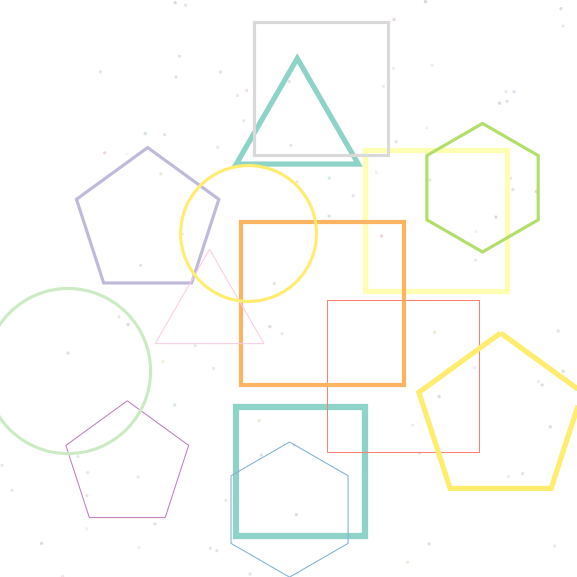[{"shape": "triangle", "thickness": 2.5, "radius": 0.61, "center": [0.515, 0.776]}, {"shape": "square", "thickness": 3, "radius": 0.56, "center": [0.52, 0.183]}, {"shape": "square", "thickness": 2.5, "radius": 0.61, "center": [0.755, 0.617]}, {"shape": "pentagon", "thickness": 1.5, "radius": 0.65, "center": [0.256, 0.614]}, {"shape": "square", "thickness": 0.5, "radius": 0.66, "center": [0.698, 0.348]}, {"shape": "hexagon", "thickness": 0.5, "radius": 0.59, "center": [0.501, 0.117]}, {"shape": "square", "thickness": 2, "radius": 0.71, "center": [0.559, 0.473]}, {"shape": "hexagon", "thickness": 1.5, "radius": 0.56, "center": [0.836, 0.674]}, {"shape": "triangle", "thickness": 0.5, "radius": 0.54, "center": [0.363, 0.459]}, {"shape": "square", "thickness": 1.5, "radius": 0.58, "center": [0.556, 0.846]}, {"shape": "pentagon", "thickness": 0.5, "radius": 0.56, "center": [0.22, 0.193]}, {"shape": "circle", "thickness": 1.5, "radius": 0.71, "center": [0.118, 0.357]}, {"shape": "circle", "thickness": 1.5, "radius": 0.59, "center": [0.43, 0.595]}, {"shape": "pentagon", "thickness": 2.5, "radius": 0.74, "center": [0.867, 0.274]}]